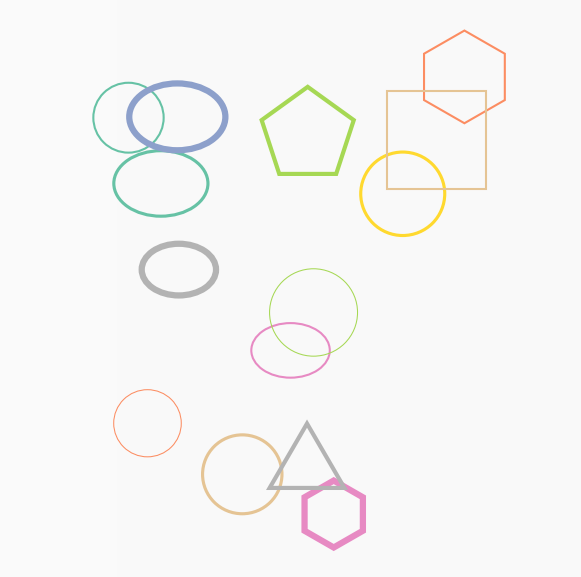[{"shape": "circle", "thickness": 1, "radius": 0.3, "center": [0.221, 0.795]}, {"shape": "oval", "thickness": 1.5, "radius": 0.4, "center": [0.277, 0.681]}, {"shape": "circle", "thickness": 0.5, "radius": 0.29, "center": [0.254, 0.266]}, {"shape": "hexagon", "thickness": 1, "radius": 0.4, "center": [0.799, 0.866]}, {"shape": "oval", "thickness": 3, "radius": 0.41, "center": [0.305, 0.797]}, {"shape": "oval", "thickness": 1, "radius": 0.34, "center": [0.5, 0.392]}, {"shape": "hexagon", "thickness": 3, "radius": 0.29, "center": [0.574, 0.109]}, {"shape": "circle", "thickness": 0.5, "radius": 0.38, "center": [0.539, 0.458]}, {"shape": "pentagon", "thickness": 2, "radius": 0.42, "center": [0.529, 0.765]}, {"shape": "circle", "thickness": 1.5, "radius": 0.36, "center": [0.693, 0.664]}, {"shape": "square", "thickness": 1, "radius": 0.42, "center": [0.751, 0.756]}, {"shape": "circle", "thickness": 1.5, "radius": 0.34, "center": [0.417, 0.178]}, {"shape": "triangle", "thickness": 2, "radius": 0.37, "center": [0.528, 0.191]}, {"shape": "oval", "thickness": 3, "radius": 0.32, "center": [0.308, 0.532]}]